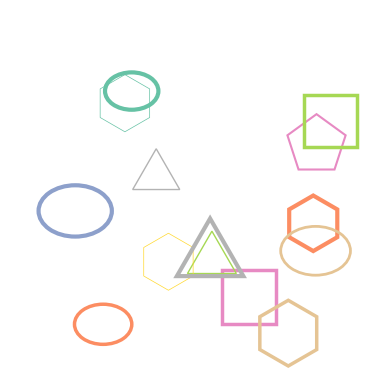[{"shape": "oval", "thickness": 3, "radius": 0.35, "center": [0.342, 0.763]}, {"shape": "hexagon", "thickness": 0.5, "radius": 0.37, "center": [0.324, 0.732]}, {"shape": "hexagon", "thickness": 3, "radius": 0.36, "center": [0.814, 0.42]}, {"shape": "oval", "thickness": 2.5, "radius": 0.37, "center": [0.268, 0.158]}, {"shape": "oval", "thickness": 3, "radius": 0.48, "center": [0.195, 0.452]}, {"shape": "pentagon", "thickness": 1.5, "radius": 0.4, "center": [0.822, 0.624]}, {"shape": "square", "thickness": 2.5, "radius": 0.35, "center": [0.647, 0.229]}, {"shape": "square", "thickness": 2.5, "radius": 0.34, "center": [0.859, 0.686]}, {"shape": "triangle", "thickness": 1, "radius": 0.37, "center": [0.55, 0.326]}, {"shape": "hexagon", "thickness": 0.5, "radius": 0.37, "center": [0.437, 0.32]}, {"shape": "oval", "thickness": 2, "radius": 0.45, "center": [0.82, 0.349]}, {"shape": "hexagon", "thickness": 2.5, "radius": 0.43, "center": [0.749, 0.135]}, {"shape": "triangle", "thickness": 1, "radius": 0.35, "center": [0.406, 0.543]}, {"shape": "triangle", "thickness": 3, "radius": 0.5, "center": [0.546, 0.333]}]